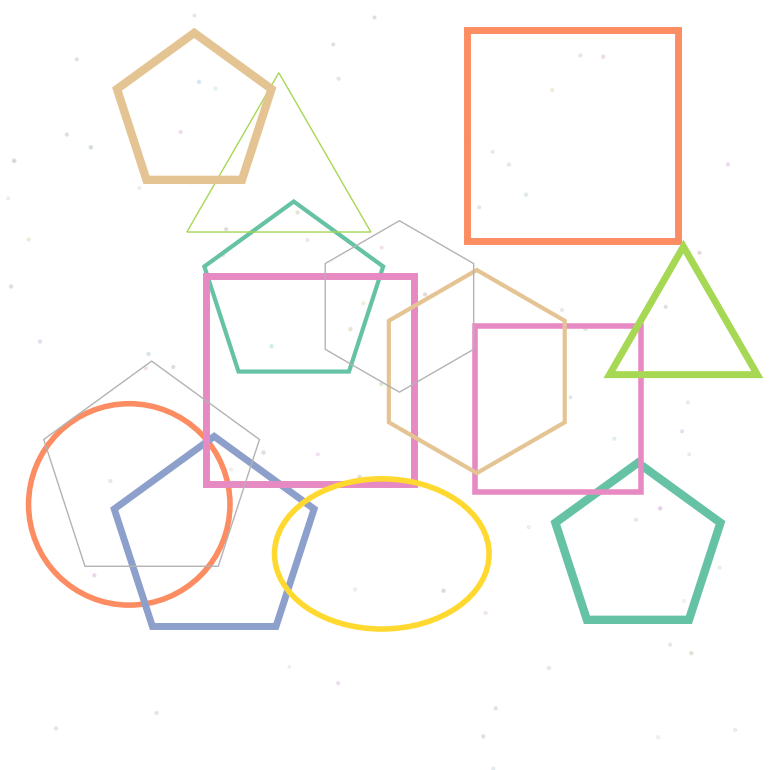[{"shape": "pentagon", "thickness": 1.5, "radius": 0.61, "center": [0.381, 0.616]}, {"shape": "pentagon", "thickness": 3, "radius": 0.56, "center": [0.828, 0.286]}, {"shape": "square", "thickness": 2.5, "radius": 0.69, "center": [0.744, 0.824]}, {"shape": "circle", "thickness": 2, "radius": 0.65, "center": [0.168, 0.345]}, {"shape": "pentagon", "thickness": 2.5, "radius": 0.68, "center": [0.278, 0.297]}, {"shape": "square", "thickness": 2.5, "radius": 0.67, "center": [0.402, 0.506]}, {"shape": "square", "thickness": 2, "radius": 0.54, "center": [0.725, 0.469]}, {"shape": "triangle", "thickness": 2.5, "radius": 0.55, "center": [0.888, 0.569]}, {"shape": "triangle", "thickness": 0.5, "radius": 0.69, "center": [0.362, 0.768]}, {"shape": "oval", "thickness": 2, "radius": 0.7, "center": [0.496, 0.281]}, {"shape": "hexagon", "thickness": 1.5, "radius": 0.66, "center": [0.619, 0.517]}, {"shape": "pentagon", "thickness": 3, "radius": 0.53, "center": [0.252, 0.852]}, {"shape": "pentagon", "thickness": 0.5, "radius": 0.74, "center": [0.197, 0.384]}, {"shape": "hexagon", "thickness": 0.5, "radius": 0.56, "center": [0.519, 0.602]}]